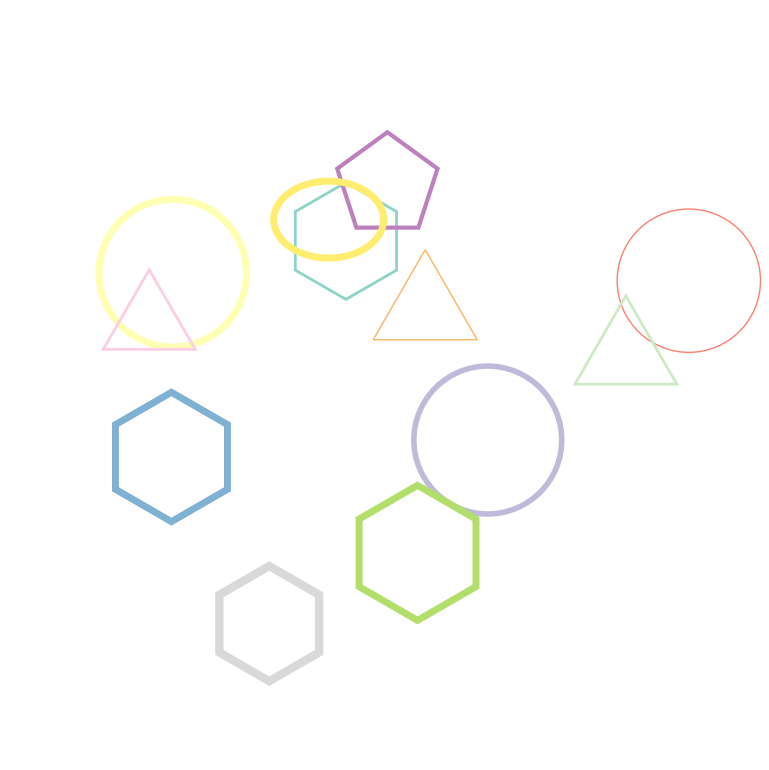[{"shape": "hexagon", "thickness": 1, "radius": 0.38, "center": [0.449, 0.687]}, {"shape": "circle", "thickness": 2.5, "radius": 0.48, "center": [0.224, 0.645]}, {"shape": "circle", "thickness": 2, "radius": 0.48, "center": [0.634, 0.429]}, {"shape": "circle", "thickness": 0.5, "radius": 0.47, "center": [0.895, 0.635]}, {"shape": "hexagon", "thickness": 2.5, "radius": 0.42, "center": [0.223, 0.407]}, {"shape": "triangle", "thickness": 0.5, "radius": 0.39, "center": [0.552, 0.598]}, {"shape": "hexagon", "thickness": 2.5, "radius": 0.44, "center": [0.542, 0.282]}, {"shape": "triangle", "thickness": 1, "radius": 0.34, "center": [0.194, 0.581]}, {"shape": "hexagon", "thickness": 3, "radius": 0.37, "center": [0.35, 0.19]}, {"shape": "pentagon", "thickness": 1.5, "radius": 0.34, "center": [0.503, 0.76]}, {"shape": "triangle", "thickness": 1, "radius": 0.38, "center": [0.813, 0.539]}, {"shape": "oval", "thickness": 2.5, "radius": 0.36, "center": [0.427, 0.715]}]